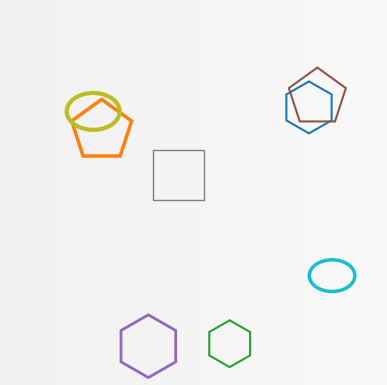[{"shape": "hexagon", "thickness": 1.5, "radius": 0.34, "center": [0.797, 0.721]}, {"shape": "pentagon", "thickness": 2.5, "radius": 0.41, "center": [0.262, 0.661]}, {"shape": "hexagon", "thickness": 1.5, "radius": 0.3, "center": [0.593, 0.107]}, {"shape": "hexagon", "thickness": 2, "radius": 0.41, "center": [0.383, 0.101]}, {"shape": "pentagon", "thickness": 1.5, "radius": 0.39, "center": [0.819, 0.747]}, {"shape": "square", "thickness": 1, "radius": 0.33, "center": [0.461, 0.545]}, {"shape": "oval", "thickness": 3, "radius": 0.34, "center": [0.241, 0.711]}, {"shape": "oval", "thickness": 2.5, "radius": 0.29, "center": [0.857, 0.284]}]